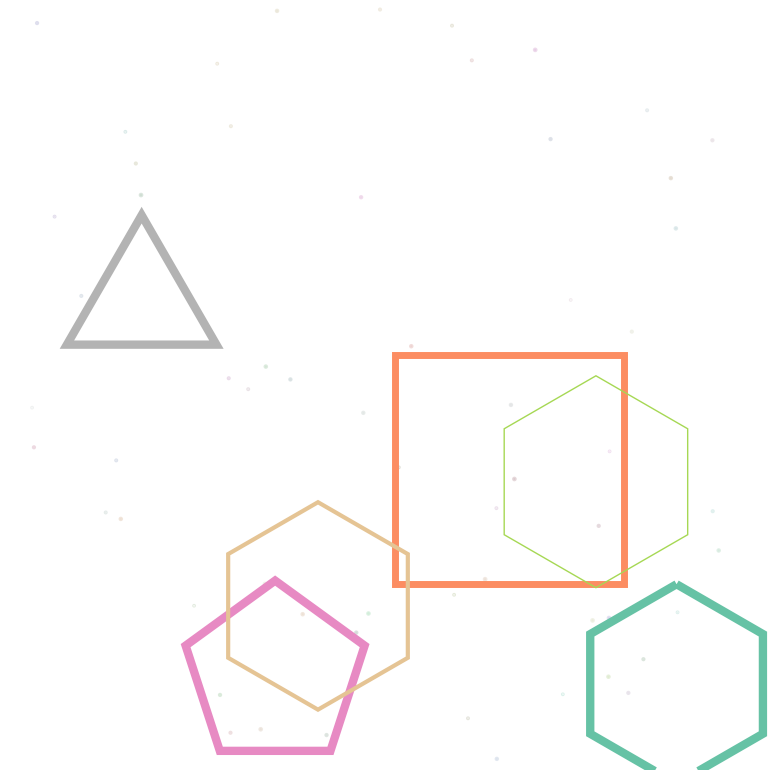[{"shape": "hexagon", "thickness": 3, "radius": 0.65, "center": [0.879, 0.112]}, {"shape": "square", "thickness": 2.5, "radius": 0.74, "center": [0.662, 0.39]}, {"shape": "pentagon", "thickness": 3, "radius": 0.61, "center": [0.357, 0.124]}, {"shape": "hexagon", "thickness": 0.5, "radius": 0.69, "center": [0.774, 0.374]}, {"shape": "hexagon", "thickness": 1.5, "radius": 0.67, "center": [0.413, 0.213]}, {"shape": "triangle", "thickness": 3, "radius": 0.56, "center": [0.184, 0.608]}]